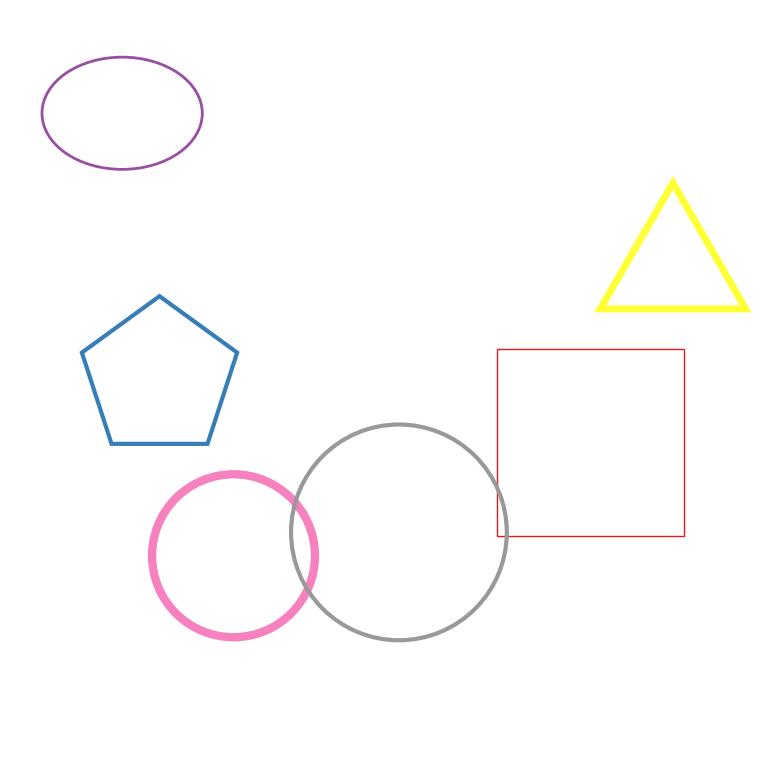[{"shape": "square", "thickness": 0.5, "radius": 0.61, "center": [0.767, 0.425]}, {"shape": "pentagon", "thickness": 1.5, "radius": 0.53, "center": [0.207, 0.509]}, {"shape": "oval", "thickness": 1, "radius": 0.52, "center": [0.159, 0.853]}, {"shape": "triangle", "thickness": 2.5, "radius": 0.55, "center": [0.874, 0.653]}, {"shape": "circle", "thickness": 3, "radius": 0.53, "center": [0.303, 0.278]}, {"shape": "circle", "thickness": 1.5, "radius": 0.7, "center": [0.518, 0.309]}]